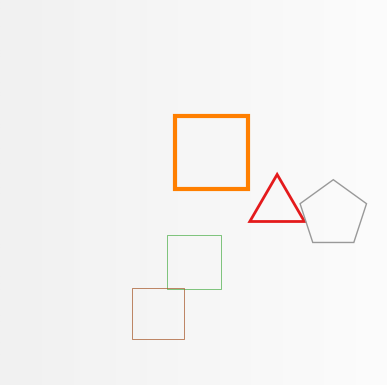[{"shape": "triangle", "thickness": 2, "radius": 0.41, "center": [0.715, 0.465]}, {"shape": "square", "thickness": 0.5, "radius": 0.35, "center": [0.5, 0.32]}, {"shape": "square", "thickness": 3, "radius": 0.48, "center": [0.546, 0.604]}, {"shape": "square", "thickness": 0.5, "radius": 0.33, "center": [0.408, 0.186]}, {"shape": "pentagon", "thickness": 1, "radius": 0.45, "center": [0.86, 0.443]}]